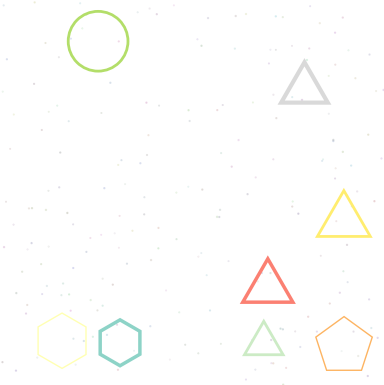[{"shape": "hexagon", "thickness": 2.5, "radius": 0.3, "center": [0.312, 0.11]}, {"shape": "hexagon", "thickness": 1, "radius": 0.36, "center": [0.161, 0.115]}, {"shape": "triangle", "thickness": 2.5, "radius": 0.38, "center": [0.696, 0.253]}, {"shape": "pentagon", "thickness": 1, "radius": 0.39, "center": [0.894, 0.101]}, {"shape": "circle", "thickness": 2, "radius": 0.39, "center": [0.255, 0.893]}, {"shape": "triangle", "thickness": 3, "radius": 0.35, "center": [0.791, 0.768]}, {"shape": "triangle", "thickness": 2, "radius": 0.29, "center": [0.685, 0.108]}, {"shape": "triangle", "thickness": 2, "radius": 0.4, "center": [0.893, 0.426]}]